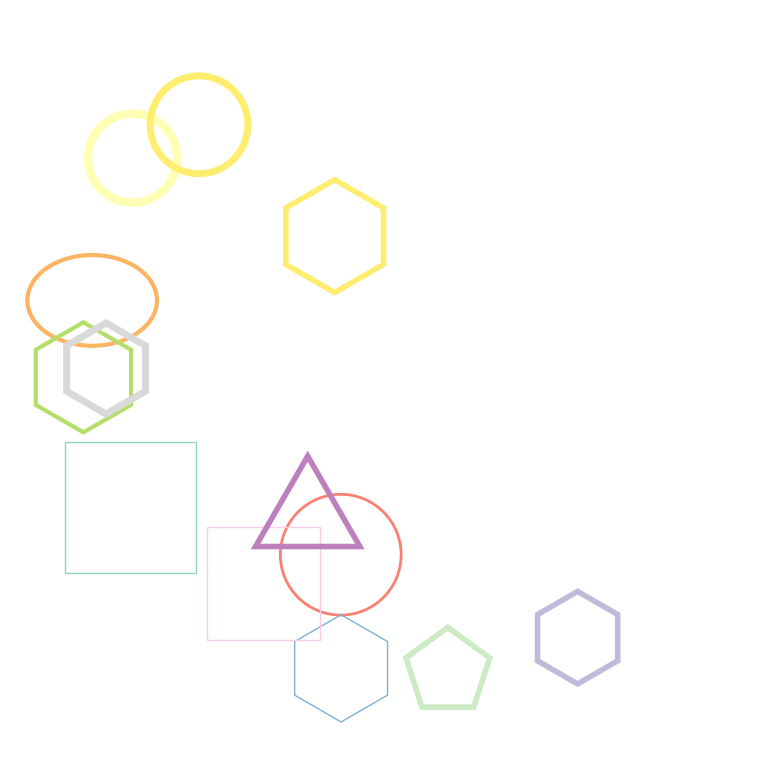[{"shape": "square", "thickness": 0.5, "radius": 0.43, "center": [0.17, 0.341]}, {"shape": "circle", "thickness": 3, "radius": 0.29, "center": [0.172, 0.795]}, {"shape": "hexagon", "thickness": 2, "radius": 0.3, "center": [0.75, 0.172]}, {"shape": "circle", "thickness": 1, "radius": 0.39, "center": [0.443, 0.28]}, {"shape": "hexagon", "thickness": 0.5, "radius": 0.35, "center": [0.443, 0.132]}, {"shape": "oval", "thickness": 1.5, "radius": 0.42, "center": [0.12, 0.61]}, {"shape": "hexagon", "thickness": 1.5, "radius": 0.36, "center": [0.108, 0.51]}, {"shape": "square", "thickness": 0.5, "radius": 0.37, "center": [0.343, 0.242]}, {"shape": "hexagon", "thickness": 2.5, "radius": 0.3, "center": [0.138, 0.521]}, {"shape": "triangle", "thickness": 2, "radius": 0.39, "center": [0.4, 0.329]}, {"shape": "pentagon", "thickness": 2, "radius": 0.29, "center": [0.582, 0.128]}, {"shape": "circle", "thickness": 2.5, "radius": 0.32, "center": [0.258, 0.838]}, {"shape": "hexagon", "thickness": 2, "radius": 0.37, "center": [0.435, 0.693]}]